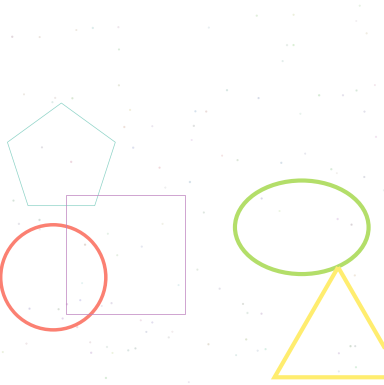[{"shape": "pentagon", "thickness": 0.5, "radius": 0.74, "center": [0.159, 0.585]}, {"shape": "circle", "thickness": 2.5, "radius": 0.68, "center": [0.138, 0.28]}, {"shape": "oval", "thickness": 3, "radius": 0.87, "center": [0.784, 0.41]}, {"shape": "square", "thickness": 0.5, "radius": 0.78, "center": [0.326, 0.339]}, {"shape": "triangle", "thickness": 3, "radius": 0.95, "center": [0.878, 0.115]}]